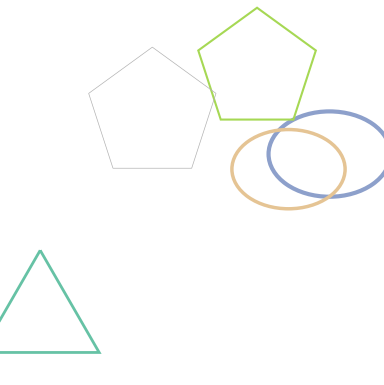[{"shape": "triangle", "thickness": 2, "radius": 0.88, "center": [0.104, 0.173]}, {"shape": "oval", "thickness": 3, "radius": 0.79, "center": [0.856, 0.6]}, {"shape": "pentagon", "thickness": 1.5, "radius": 0.8, "center": [0.668, 0.819]}, {"shape": "oval", "thickness": 2.5, "radius": 0.74, "center": [0.749, 0.561]}, {"shape": "pentagon", "thickness": 0.5, "radius": 0.87, "center": [0.396, 0.704]}]